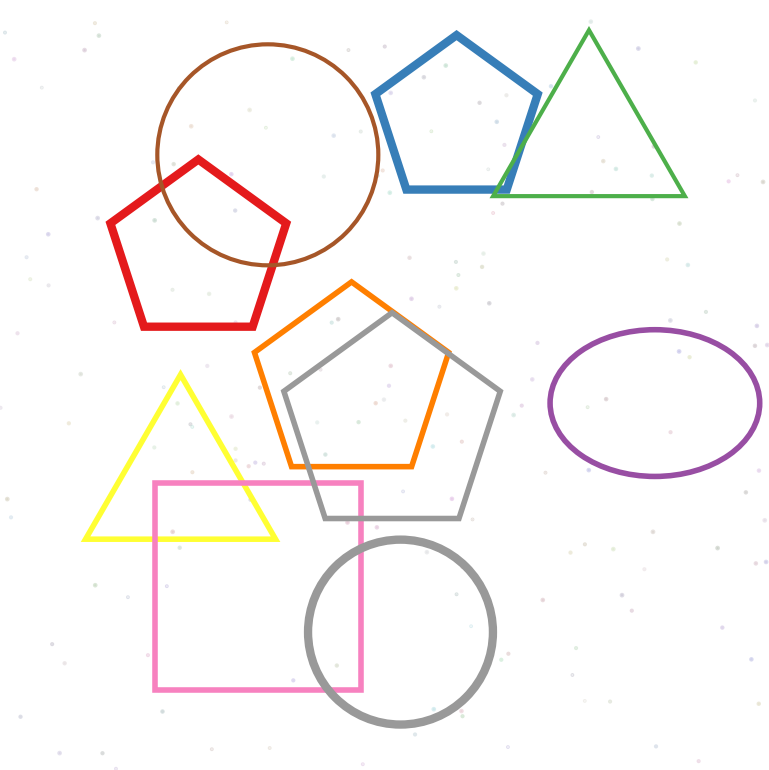[{"shape": "pentagon", "thickness": 3, "radius": 0.6, "center": [0.258, 0.673]}, {"shape": "pentagon", "thickness": 3, "radius": 0.55, "center": [0.593, 0.843]}, {"shape": "triangle", "thickness": 1.5, "radius": 0.72, "center": [0.765, 0.817]}, {"shape": "oval", "thickness": 2, "radius": 0.68, "center": [0.851, 0.477]}, {"shape": "pentagon", "thickness": 2, "radius": 0.66, "center": [0.457, 0.501]}, {"shape": "triangle", "thickness": 2, "radius": 0.71, "center": [0.234, 0.371]}, {"shape": "circle", "thickness": 1.5, "radius": 0.72, "center": [0.348, 0.799]}, {"shape": "square", "thickness": 2, "radius": 0.67, "center": [0.335, 0.238]}, {"shape": "circle", "thickness": 3, "radius": 0.6, "center": [0.52, 0.179]}, {"shape": "pentagon", "thickness": 2, "radius": 0.74, "center": [0.509, 0.446]}]